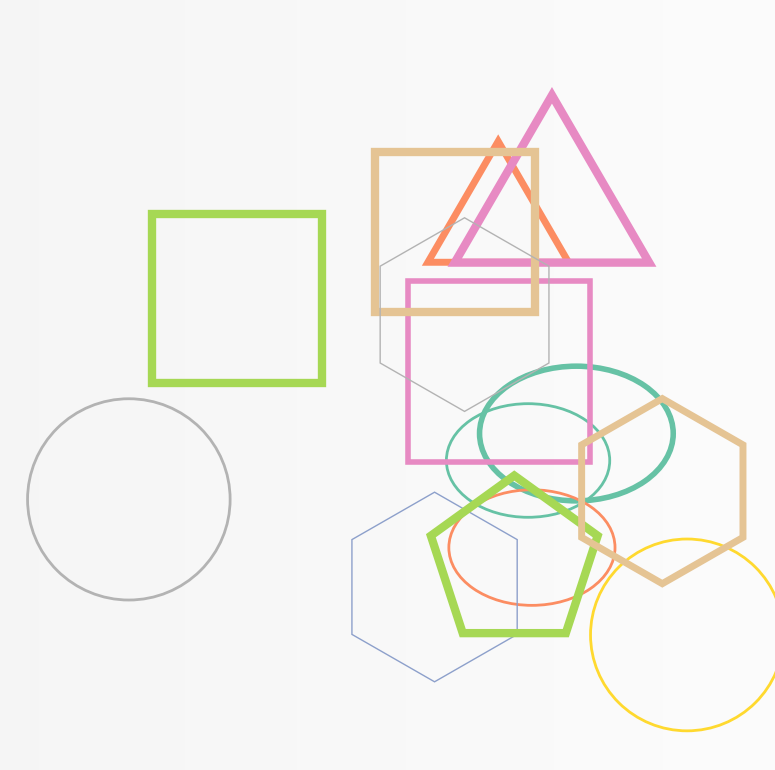[{"shape": "oval", "thickness": 2, "radius": 0.62, "center": [0.744, 0.437]}, {"shape": "oval", "thickness": 1, "radius": 0.53, "center": [0.681, 0.402]}, {"shape": "oval", "thickness": 1, "radius": 0.54, "center": [0.686, 0.289]}, {"shape": "triangle", "thickness": 2.5, "radius": 0.52, "center": [0.643, 0.712]}, {"shape": "hexagon", "thickness": 0.5, "radius": 0.62, "center": [0.561, 0.238]}, {"shape": "triangle", "thickness": 3, "radius": 0.72, "center": [0.712, 0.731]}, {"shape": "square", "thickness": 2, "radius": 0.59, "center": [0.644, 0.517]}, {"shape": "pentagon", "thickness": 3, "radius": 0.57, "center": [0.664, 0.269]}, {"shape": "square", "thickness": 3, "radius": 0.55, "center": [0.306, 0.613]}, {"shape": "circle", "thickness": 1, "radius": 0.62, "center": [0.887, 0.175]}, {"shape": "square", "thickness": 3, "radius": 0.52, "center": [0.587, 0.699]}, {"shape": "hexagon", "thickness": 2.5, "radius": 0.6, "center": [0.855, 0.362]}, {"shape": "circle", "thickness": 1, "radius": 0.65, "center": [0.166, 0.351]}, {"shape": "hexagon", "thickness": 0.5, "radius": 0.63, "center": [0.599, 0.591]}]